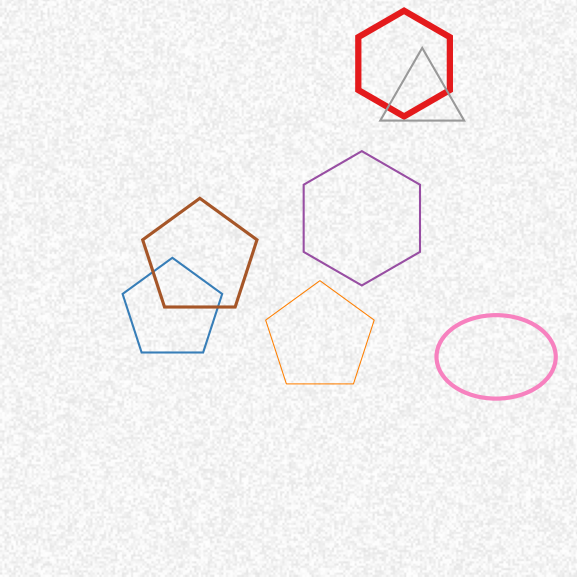[{"shape": "hexagon", "thickness": 3, "radius": 0.46, "center": [0.7, 0.889]}, {"shape": "pentagon", "thickness": 1, "radius": 0.45, "center": [0.298, 0.462]}, {"shape": "hexagon", "thickness": 1, "radius": 0.58, "center": [0.627, 0.621]}, {"shape": "pentagon", "thickness": 0.5, "radius": 0.49, "center": [0.554, 0.414]}, {"shape": "pentagon", "thickness": 1.5, "radius": 0.52, "center": [0.346, 0.552]}, {"shape": "oval", "thickness": 2, "radius": 0.52, "center": [0.859, 0.381]}, {"shape": "triangle", "thickness": 1, "radius": 0.42, "center": [0.731, 0.832]}]